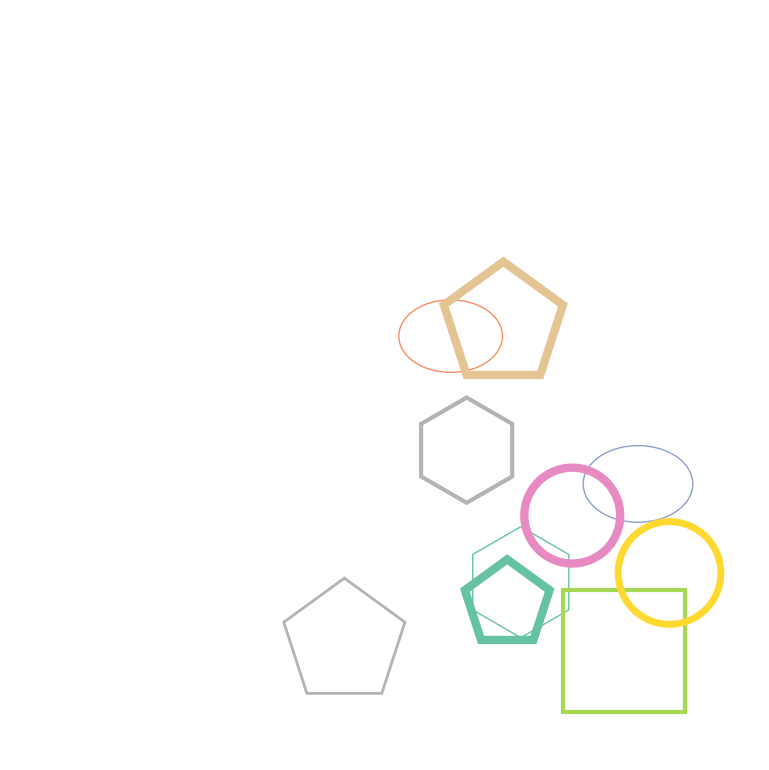[{"shape": "hexagon", "thickness": 0.5, "radius": 0.36, "center": [0.676, 0.244]}, {"shape": "pentagon", "thickness": 3, "radius": 0.29, "center": [0.659, 0.216]}, {"shape": "oval", "thickness": 0.5, "radius": 0.34, "center": [0.585, 0.563]}, {"shape": "oval", "thickness": 0.5, "radius": 0.36, "center": [0.829, 0.371]}, {"shape": "circle", "thickness": 3, "radius": 0.31, "center": [0.743, 0.33]}, {"shape": "square", "thickness": 1.5, "radius": 0.4, "center": [0.81, 0.155]}, {"shape": "circle", "thickness": 2.5, "radius": 0.33, "center": [0.869, 0.256]}, {"shape": "pentagon", "thickness": 3, "radius": 0.41, "center": [0.654, 0.579]}, {"shape": "hexagon", "thickness": 1.5, "radius": 0.34, "center": [0.606, 0.415]}, {"shape": "pentagon", "thickness": 1, "radius": 0.41, "center": [0.447, 0.166]}]